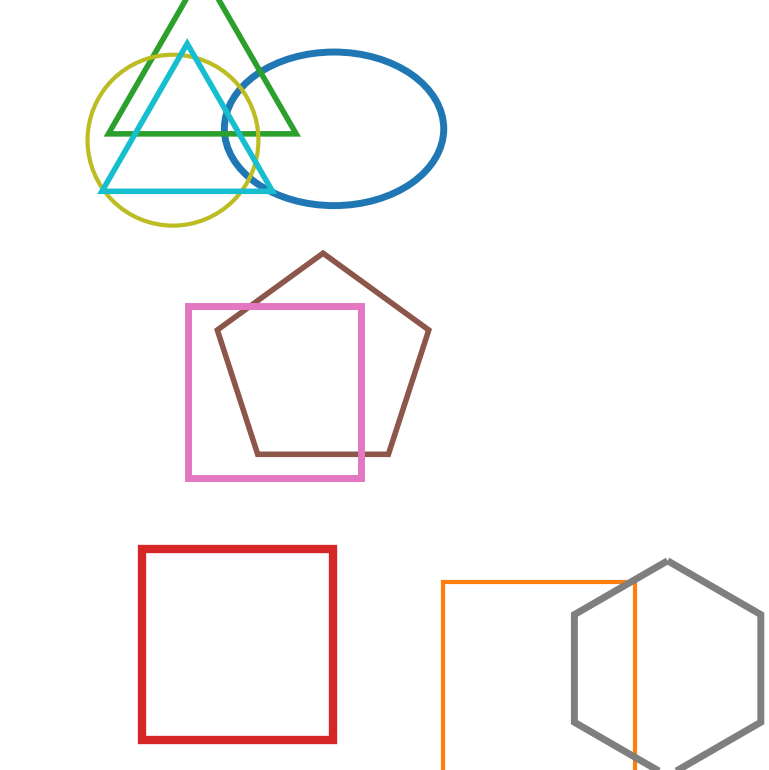[{"shape": "oval", "thickness": 2.5, "radius": 0.71, "center": [0.434, 0.833]}, {"shape": "square", "thickness": 1.5, "radius": 0.62, "center": [0.7, 0.12]}, {"shape": "triangle", "thickness": 2, "radius": 0.7, "center": [0.263, 0.897]}, {"shape": "square", "thickness": 3, "radius": 0.62, "center": [0.309, 0.163]}, {"shape": "pentagon", "thickness": 2, "radius": 0.72, "center": [0.42, 0.527]}, {"shape": "square", "thickness": 2.5, "radius": 0.56, "center": [0.356, 0.491]}, {"shape": "hexagon", "thickness": 2.5, "radius": 0.7, "center": [0.867, 0.132]}, {"shape": "circle", "thickness": 1.5, "radius": 0.55, "center": [0.225, 0.818]}, {"shape": "triangle", "thickness": 2, "radius": 0.64, "center": [0.243, 0.815]}]